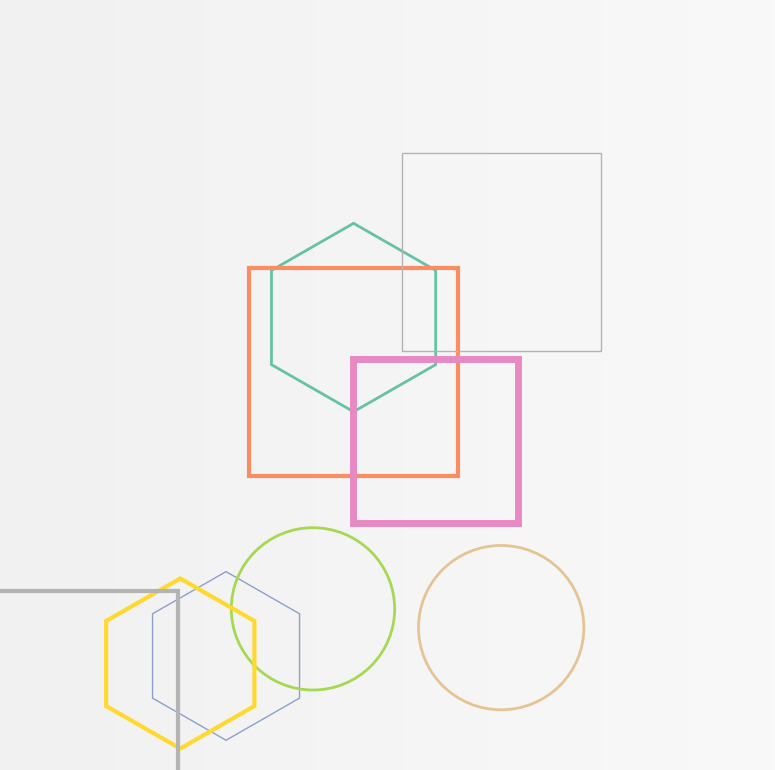[{"shape": "hexagon", "thickness": 1, "radius": 0.61, "center": [0.456, 0.588]}, {"shape": "square", "thickness": 1.5, "radius": 0.67, "center": [0.457, 0.517]}, {"shape": "hexagon", "thickness": 0.5, "radius": 0.55, "center": [0.292, 0.148]}, {"shape": "square", "thickness": 2.5, "radius": 0.53, "center": [0.562, 0.428]}, {"shape": "circle", "thickness": 1, "radius": 0.53, "center": [0.404, 0.209]}, {"shape": "hexagon", "thickness": 1.5, "radius": 0.55, "center": [0.233, 0.138]}, {"shape": "circle", "thickness": 1, "radius": 0.53, "center": [0.647, 0.185]}, {"shape": "square", "thickness": 0.5, "radius": 0.64, "center": [0.647, 0.673]}, {"shape": "square", "thickness": 1.5, "radius": 0.62, "center": [0.105, 0.109]}]